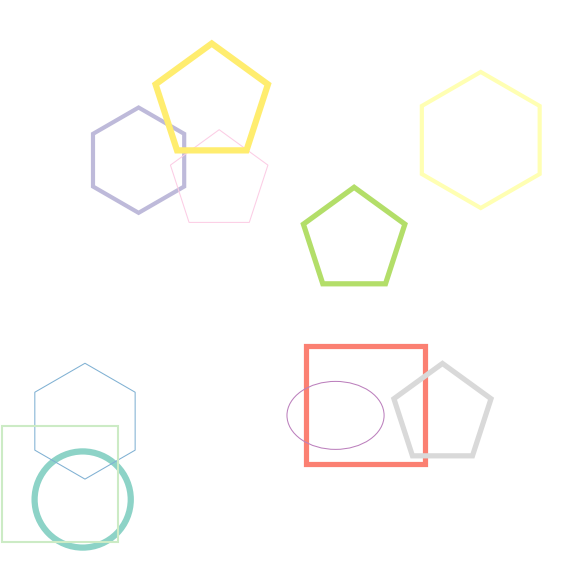[{"shape": "circle", "thickness": 3, "radius": 0.42, "center": [0.143, 0.134]}, {"shape": "hexagon", "thickness": 2, "radius": 0.59, "center": [0.832, 0.757]}, {"shape": "hexagon", "thickness": 2, "radius": 0.46, "center": [0.24, 0.722]}, {"shape": "square", "thickness": 2.5, "radius": 0.51, "center": [0.632, 0.298]}, {"shape": "hexagon", "thickness": 0.5, "radius": 0.5, "center": [0.147, 0.27]}, {"shape": "pentagon", "thickness": 2.5, "radius": 0.46, "center": [0.613, 0.582]}, {"shape": "pentagon", "thickness": 0.5, "radius": 0.44, "center": [0.38, 0.686]}, {"shape": "pentagon", "thickness": 2.5, "radius": 0.44, "center": [0.766, 0.281]}, {"shape": "oval", "thickness": 0.5, "radius": 0.42, "center": [0.581, 0.28]}, {"shape": "square", "thickness": 1, "radius": 0.5, "center": [0.103, 0.162]}, {"shape": "pentagon", "thickness": 3, "radius": 0.51, "center": [0.367, 0.822]}]